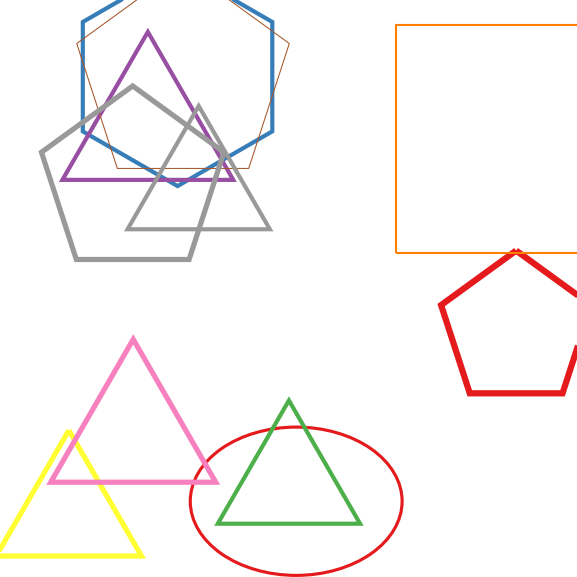[{"shape": "oval", "thickness": 1.5, "radius": 0.92, "center": [0.513, 0.131]}, {"shape": "pentagon", "thickness": 3, "radius": 0.68, "center": [0.894, 0.429]}, {"shape": "hexagon", "thickness": 2, "radius": 0.95, "center": [0.307, 0.866]}, {"shape": "triangle", "thickness": 2, "radius": 0.71, "center": [0.5, 0.163]}, {"shape": "triangle", "thickness": 2, "radius": 0.85, "center": [0.256, 0.773]}, {"shape": "square", "thickness": 1, "radius": 0.99, "center": [0.882, 0.759]}, {"shape": "triangle", "thickness": 2.5, "radius": 0.73, "center": [0.119, 0.109]}, {"shape": "pentagon", "thickness": 0.5, "radius": 0.97, "center": [0.317, 0.864]}, {"shape": "triangle", "thickness": 2.5, "radius": 0.82, "center": [0.231, 0.247]}, {"shape": "pentagon", "thickness": 2.5, "radius": 0.83, "center": [0.23, 0.684]}, {"shape": "triangle", "thickness": 2, "radius": 0.71, "center": [0.344, 0.673]}]